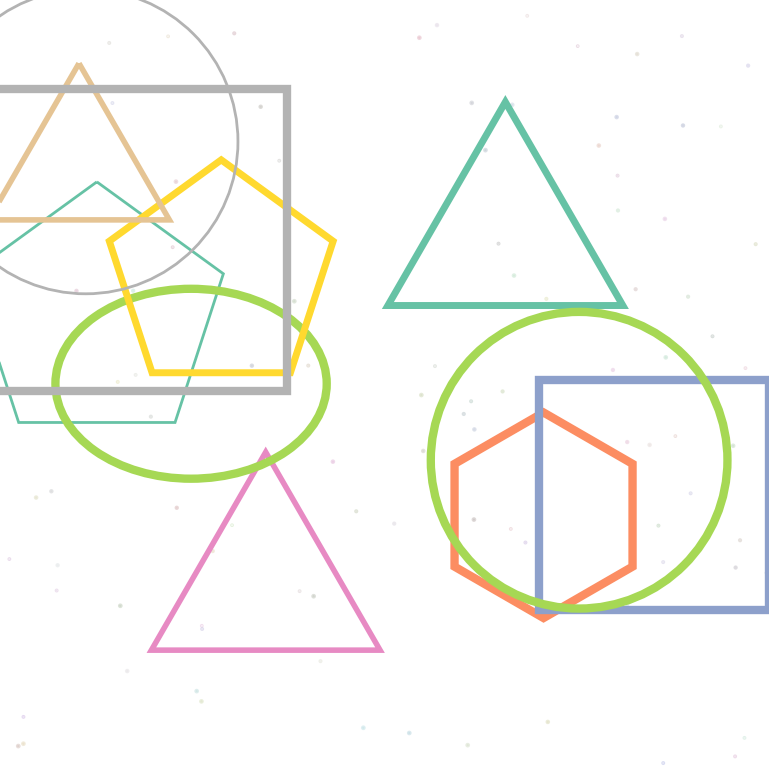[{"shape": "pentagon", "thickness": 1, "radius": 0.86, "center": [0.126, 0.591]}, {"shape": "triangle", "thickness": 2.5, "radius": 0.88, "center": [0.656, 0.691]}, {"shape": "hexagon", "thickness": 3, "radius": 0.67, "center": [0.706, 0.331]}, {"shape": "square", "thickness": 3, "radius": 0.75, "center": [0.849, 0.357]}, {"shape": "triangle", "thickness": 2, "radius": 0.86, "center": [0.345, 0.241]}, {"shape": "oval", "thickness": 3, "radius": 0.88, "center": [0.248, 0.502]}, {"shape": "circle", "thickness": 3, "radius": 0.96, "center": [0.752, 0.402]}, {"shape": "pentagon", "thickness": 2.5, "radius": 0.76, "center": [0.287, 0.64]}, {"shape": "triangle", "thickness": 2, "radius": 0.68, "center": [0.103, 0.782]}, {"shape": "circle", "thickness": 1, "radius": 0.99, "center": [0.111, 0.816]}, {"shape": "square", "thickness": 3, "radius": 0.98, "center": [0.177, 0.688]}]